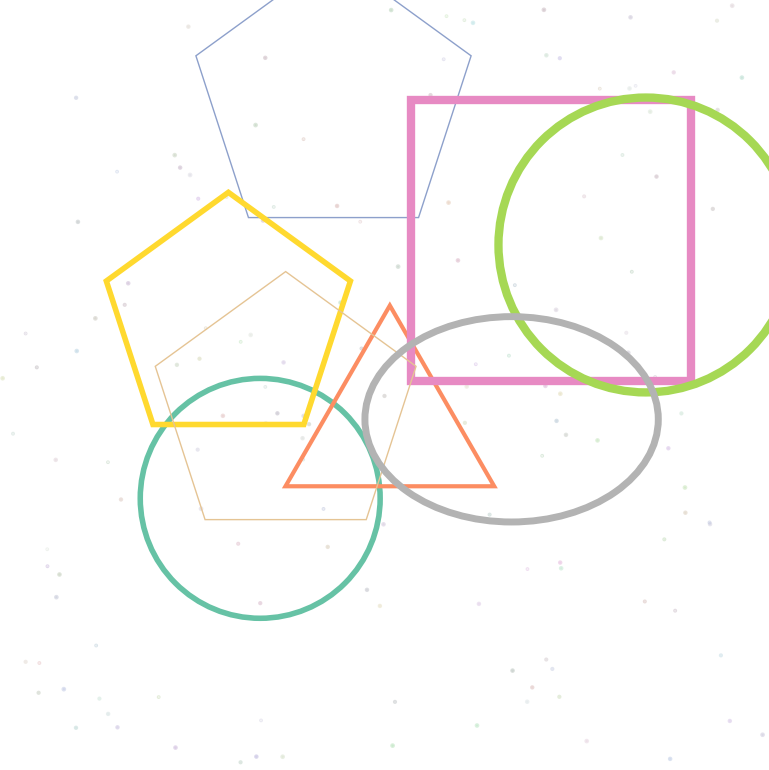[{"shape": "circle", "thickness": 2, "radius": 0.78, "center": [0.338, 0.353]}, {"shape": "triangle", "thickness": 1.5, "radius": 0.78, "center": [0.506, 0.447]}, {"shape": "pentagon", "thickness": 0.5, "radius": 0.94, "center": [0.433, 0.869]}, {"shape": "square", "thickness": 3, "radius": 0.91, "center": [0.716, 0.688]}, {"shape": "circle", "thickness": 3, "radius": 0.96, "center": [0.839, 0.682]}, {"shape": "pentagon", "thickness": 2, "radius": 0.83, "center": [0.297, 0.584]}, {"shape": "pentagon", "thickness": 0.5, "radius": 0.89, "center": [0.371, 0.469]}, {"shape": "oval", "thickness": 2.5, "radius": 0.95, "center": [0.664, 0.455]}]